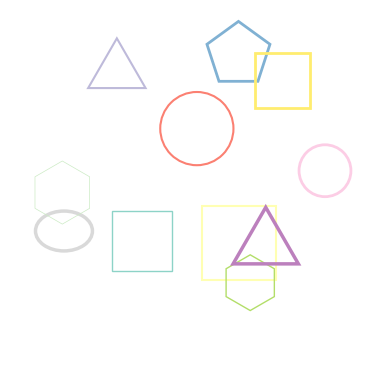[{"shape": "square", "thickness": 1, "radius": 0.39, "center": [0.369, 0.375]}, {"shape": "square", "thickness": 1.5, "radius": 0.48, "center": [0.621, 0.369]}, {"shape": "triangle", "thickness": 1.5, "radius": 0.43, "center": [0.304, 0.814]}, {"shape": "circle", "thickness": 1.5, "radius": 0.48, "center": [0.511, 0.666]}, {"shape": "pentagon", "thickness": 2, "radius": 0.43, "center": [0.619, 0.858]}, {"shape": "hexagon", "thickness": 1, "radius": 0.36, "center": [0.65, 0.266]}, {"shape": "circle", "thickness": 2, "radius": 0.34, "center": [0.844, 0.557]}, {"shape": "oval", "thickness": 2.5, "radius": 0.37, "center": [0.166, 0.4]}, {"shape": "triangle", "thickness": 2.5, "radius": 0.49, "center": [0.69, 0.364]}, {"shape": "hexagon", "thickness": 0.5, "radius": 0.41, "center": [0.162, 0.5]}, {"shape": "square", "thickness": 2, "radius": 0.36, "center": [0.733, 0.792]}]